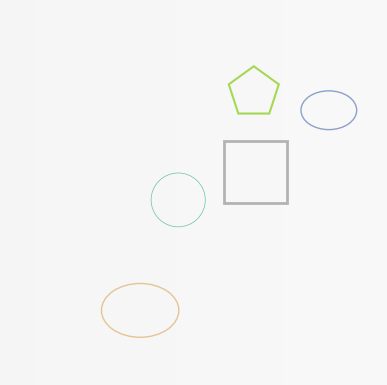[{"shape": "circle", "thickness": 0.5, "radius": 0.35, "center": [0.46, 0.481]}, {"shape": "oval", "thickness": 1, "radius": 0.36, "center": [0.849, 0.714]}, {"shape": "pentagon", "thickness": 1.5, "radius": 0.34, "center": [0.655, 0.76]}, {"shape": "oval", "thickness": 1, "radius": 0.5, "center": [0.362, 0.194]}, {"shape": "square", "thickness": 2, "radius": 0.4, "center": [0.66, 0.553]}]